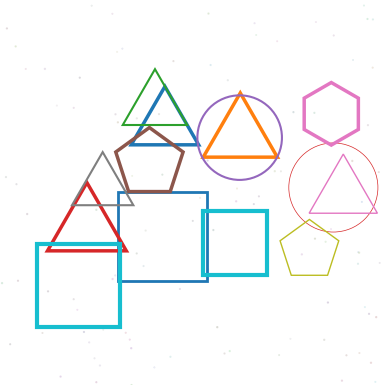[{"shape": "triangle", "thickness": 2.5, "radius": 0.51, "center": [0.428, 0.674]}, {"shape": "square", "thickness": 2, "radius": 0.57, "center": [0.423, 0.386]}, {"shape": "triangle", "thickness": 2.5, "radius": 0.56, "center": [0.624, 0.647]}, {"shape": "triangle", "thickness": 1.5, "radius": 0.48, "center": [0.403, 0.724]}, {"shape": "circle", "thickness": 0.5, "radius": 0.58, "center": [0.866, 0.513]}, {"shape": "triangle", "thickness": 2.5, "radius": 0.59, "center": [0.226, 0.408]}, {"shape": "circle", "thickness": 1.5, "radius": 0.55, "center": [0.622, 0.643]}, {"shape": "pentagon", "thickness": 2.5, "radius": 0.46, "center": [0.388, 0.577]}, {"shape": "hexagon", "thickness": 2.5, "radius": 0.41, "center": [0.86, 0.704]}, {"shape": "triangle", "thickness": 1, "radius": 0.51, "center": [0.892, 0.497]}, {"shape": "triangle", "thickness": 1.5, "radius": 0.46, "center": [0.267, 0.513]}, {"shape": "pentagon", "thickness": 1, "radius": 0.4, "center": [0.804, 0.35]}, {"shape": "square", "thickness": 3, "radius": 0.54, "center": [0.204, 0.258]}, {"shape": "square", "thickness": 3, "radius": 0.41, "center": [0.61, 0.369]}]